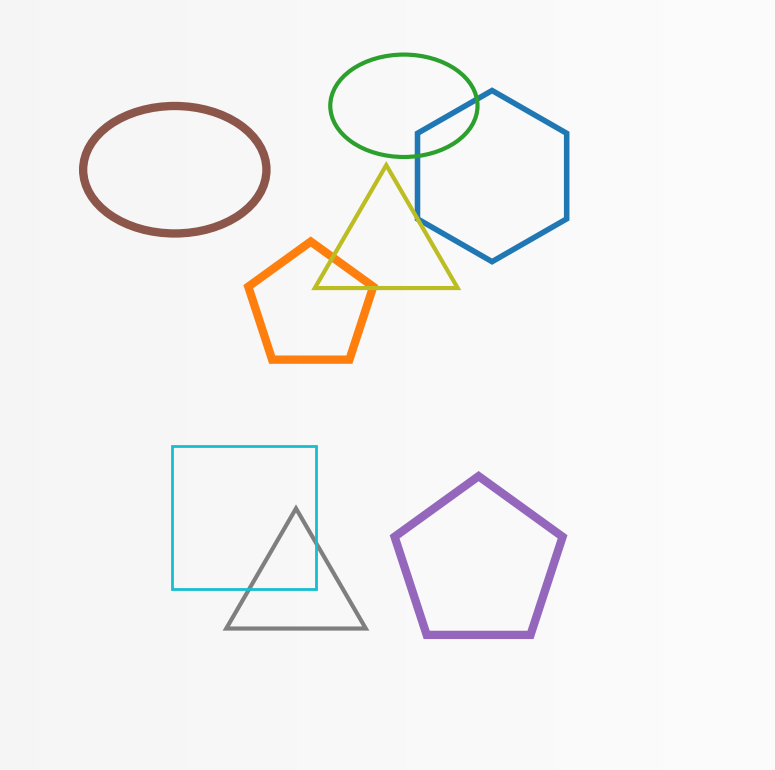[{"shape": "hexagon", "thickness": 2, "radius": 0.56, "center": [0.635, 0.771]}, {"shape": "pentagon", "thickness": 3, "radius": 0.42, "center": [0.401, 0.602]}, {"shape": "oval", "thickness": 1.5, "radius": 0.48, "center": [0.521, 0.863]}, {"shape": "pentagon", "thickness": 3, "radius": 0.57, "center": [0.618, 0.268]}, {"shape": "oval", "thickness": 3, "radius": 0.59, "center": [0.226, 0.78]}, {"shape": "triangle", "thickness": 1.5, "radius": 0.52, "center": [0.382, 0.236]}, {"shape": "triangle", "thickness": 1.5, "radius": 0.53, "center": [0.498, 0.679]}, {"shape": "square", "thickness": 1, "radius": 0.46, "center": [0.315, 0.328]}]